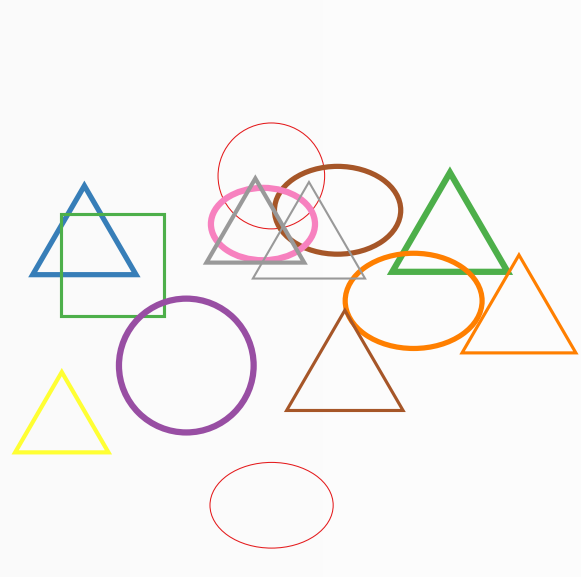[{"shape": "oval", "thickness": 0.5, "radius": 0.53, "center": [0.467, 0.124]}, {"shape": "circle", "thickness": 0.5, "radius": 0.46, "center": [0.467, 0.695]}, {"shape": "triangle", "thickness": 2.5, "radius": 0.51, "center": [0.145, 0.575]}, {"shape": "square", "thickness": 1.5, "radius": 0.44, "center": [0.194, 0.54]}, {"shape": "triangle", "thickness": 3, "radius": 0.57, "center": [0.774, 0.586]}, {"shape": "circle", "thickness": 3, "radius": 0.58, "center": [0.321, 0.366]}, {"shape": "oval", "thickness": 2.5, "radius": 0.59, "center": [0.712, 0.478]}, {"shape": "triangle", "thickness": 1.5, "radius": 0.57, "center": [0.893, 0.445]}, {"shape": "triangle", "thickness": 2, "radius": 0.46, "center": [0.106, 0.262]}, {"shape": "oval", "thickness": 2.5, "radius": 0.54, "center": [0.581, 0.635]}, {"shape": "triangle", "thickness": 1.5, "radius": 0.58, "center": [0.593, 0.346]}, {"shape": "oval", "thickness": 3, "radius": 0.45, "center": [0.452, 0.611]}, {"shape": "triangle", "thickness": 1, "radius": 0.56, "center": [0.532, 0.573]}, {"shape": "triangle", "thickness": 2, "radius": 0.49, "center": [0.439, 0.593]}]